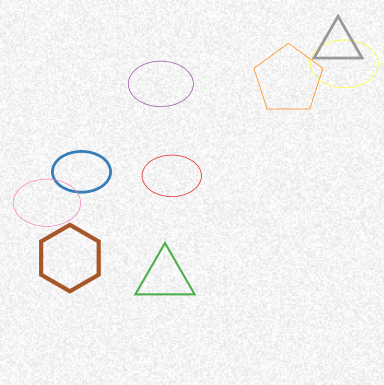[{"shape": "oval", "thickness": 0.5, "radius": 0.39, "center": [0.446, 0.543]}, {"shape": "oval", "thickness": 2, "radius": 0.38, "center": [0.212, 0.554]}, {"shape": "triangle", "thickness": 1.5, "radius": 0.44, "center": [0.429, 0.28]}, {"shape": "oval", "thickness": 0.5, "radius": 0.42, "center": [0.418, 0.782]}, {"shape": "pentagon", "thickness": 0.5, "radius": 0.47, "center": [0.749, 0.793]}, {"shape": "oval", "thickness": 0.5, "radius": 0.44, "center": [0.894, 0.834]}, {"shape": "hexagon", "thickness": 3, "radius": 0.43, "center": [0.182, 0.33]}, {"shape": "oval", "thickness": 0.5, "radius": 0.44, "center": [0.122, 0.473]}, {"shape": "triangle", "thickness": 2, "radius": 0.36, "center": [0.878, 0.885]}]